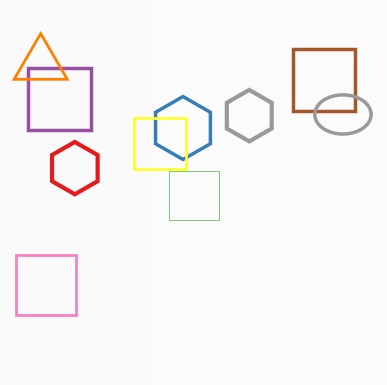[{"shape": "hexagon", "thickness": 3, "radius": 0.34, "center": [0.193, 0.563]}, {"shape": "hexagon", "thickness": 2.5, "radius": 0.41, "center": [0.472, 0.667]}, {"shape": "square", "thickness": 0.5, "radius": 0.32, "center": [0.501, 0.492]}, {"shape": "square", "thickness": 2.5, "radius": 0.4, "center": [0.153, 0.743]}, {"shape": "triangle", "thickness": 2, "radius": 0.4, "center": [0.105, 0.834]}, {"shape": "square", "thickness": 2, "radius": 0.33, "center": [0.412, 0.628]}, {"shape": "square", "thickness": 2.5, "radius": 0.4, "center": [0.836, 0.791]}, {"shape": "square", "thickness": 2, "radius": 0.39, "center": [0.12, 0.26]}, {"shape": "oval", "thickness": 2.5, "radius": 0.36, "center": [0.885, 0.703]}, {"shape": "hexagon", "thickness": 3, "radius": 0.33, "center": [0.643, 0.7]}]